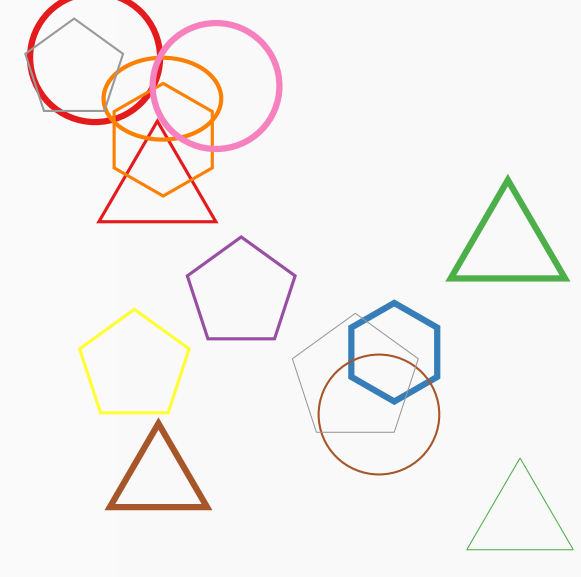[{"shape": "triangle", "thickness": 1.5, "radius": 0.58, "center": [0.271, 0.673]}, {"shape": "circle", "thickness": 3, "radius": 0.56, "center": [0.164, 0.9]}, {"shape": "hexagon", "thickness": 3, "radius": 0.43, "center": [0.678, 0.389]}, {"shape": "triangle", "thickness": 0.5, "radius": 0.53, "center": [0.895, 0.1]}, {"shape": "triangle", "thickness": 3, "radius": 0.57, "center": [0.874, 0.574]}, {"shape": "pentagon", "thickness": 1.5, "radius": 0.49, "center": [0.415, 0.491]}, {"shape": "hexagon", "thickness": 1.5, "radius": 0.49, "center": [0.281, 0.757]}, {"shape": "oval", "thickness": 2, "radius": 0.51, "center": [0.279, 0.828]}, {"shape": "pentagon", "thickness": 1.5, "radius": 0.5, "center": [0.231, 0.364]}, {"shape": "circle", "thickness": 1, "radius": 0.52, "center": [0.652, 0.281]}, {"shape": "triangle", "thickness": 3, "radius": 0.48, "center": [0.273, 0.169]}, {"shape": "circle", "thickness": 3, "radius": 0.55, "center": [0.372, 0.85]}, {"shape": "pentagon", "thickness": 1, "radius": 0.44, "center": [0.128, 0.879]}, {"shape": "pentagon", "thickness": 0.5, "radius": 0.57, "center": [0.611, 0.343]}]